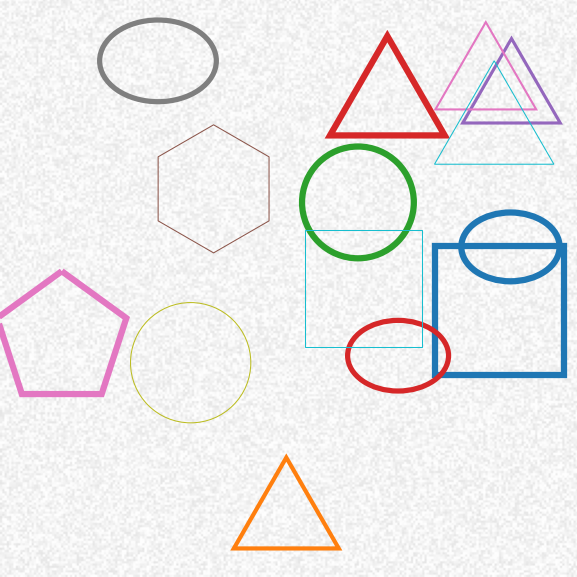[{"shape": "square", "thickness": 3, "radius": 0.56, "center": [0.865, 0.461]}, {"shape": "oval", "thickness": 3, "radius": 0.43, "center": [0.884, 0.572]}, {"shape": "triangle", "thickness": 2, "radius": 0.52, "center": [0.496, 0.102]}, {"shape": "circle", "thickness": 3, "radius": 0.48, "center": [0.62, 0.649]}, {"shape": "triangle", "thickness": 3, "radius": 0.57, "center": [0.671, 0.822]}, {"shape": "oval", "thickness": 2.5, "radius": 0.44, "center": [0.689, 0.383]}, {"shape": "triangle", "thickness": 1.5, "radius": 0.49, "center": [0.886, 0.835]}, {"shape": "hexagon", "thickness": 0.5, "radius": 0.55, "center": [0.37, 0.672]}, {"shape": "pentagon", "thickness": 3, "radius": 0.59, "center": [0.107, 0.412]}, {"shape": "triangle", "thickness": 1, "radius": 0.5, "center": [0.841, 0.86]}, {"shape": "oval", "thickness": 2.5, "radius": 0.51, "center": [0.274, 0.894]}, {"shape": "circle", "thickness": 0.5, "radius": 0.52, "center": [0.33, 0.371]}, {"shape": "square", "thickness": 0.5, "radius": 0.51, "center": [0.63, 0.5]}, {"shape": "triangle", "thickness": 0.5, "radius": 0.6, "center": [0.856, 0.774]}]